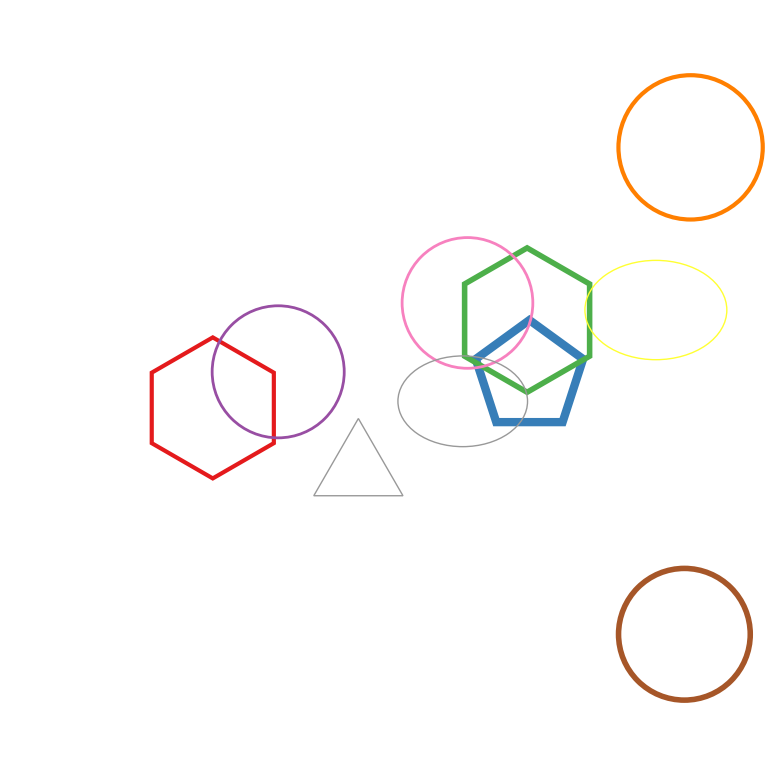[{"shape": "hexagon", "thickness": 1.5, "radius": 0.46, "center": [0.276, 0.47]}, {"shape": "pentagon", "thickness": 3, "radius": 0.37, "center": [0.688, 0.511]}, {"shape": "hexagon", "thickness": 2, "radius": 0.47, "center": [0.685, 0.584]}, {"shape": "circle", "thickness": 1, "radius": 0.43, "center": [0.361, 0.517]}, {"shape": "circle", "thickness": 1.5, "radius": 0.47, "center": [0.897, 0.809]}, {"shape": "oval", "thickness": 0.5, "radius": 0.46, "center": [0.852, 0.597]}, {"shape": "circle", "thickness": 2, "radius": 0.43, "center": [0.889, 0.176]}, {"shape": "circle", "thickness": 1, "radius": 0.42, "center": [0.607, 0.607]}, {"shape": "oval", "thickness": 0.5, "radius": 0.42, "center": [0.601, 0.479]}, {"shape": "triangle", "thickness": 0.5, "radius": 0.33, "center": [0.465, 0.39]}]